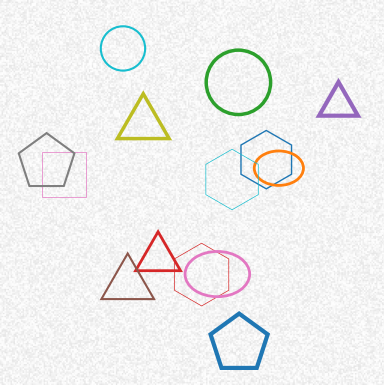[{"shape": "hexagon", "thickness": 1, "radius": 0.38, "center": [0.692, 0.585]}, {"shape": "pentagon", "thickness": 3, "radius": 0.39, "center": [0.621, 0.107]}, {"shape": "oval", "thickness": 2, "radius": 0.32, "center": [0.724, 0.563]}, {"shape": "circle", "thickness": 2.5, "radius": 0.42, "center": [0.619, 0.786]}, {"shape": "triangle", "thickness": 2, "radius": 0.34, "center": [0.411, 0.331]}, {"shape": "hexagon", "thickness": 0.5, "radius": 0.41, "center": [0.524, 0.287]}, {"shape": "triangle", "thickness": 3, "radius": 0.29, "center": [0.879, 0.729]}, {"shape": "triangle", "thickness": 1.5, "radius": 0.39, "center": [0.332, 0.263]}, {"shape": "square", "thickness": 0.5, "radius": 0.29, "center": [0.166, 0.547]}, {"shape": "oval", "thickness": 2, "radius": 0.42, "center": [0.565, 0.288]}, {"shape": "pentagon", "thickness": 1.5, "radius": 0.38, "center": [0.121, 0.578]}, {"shape": "triangle", "thickness": 2.5, "radius": 0.39, "center": [0.372, 0.679]}, {"shape": "hexagon", "thickness": 0.5, "radius": 0.39, "center": [0.603, 0.534]}, {"shape": "circle", "thickness": 1.5, "radius": 0.29, "center": [0.319, 0.874]}]